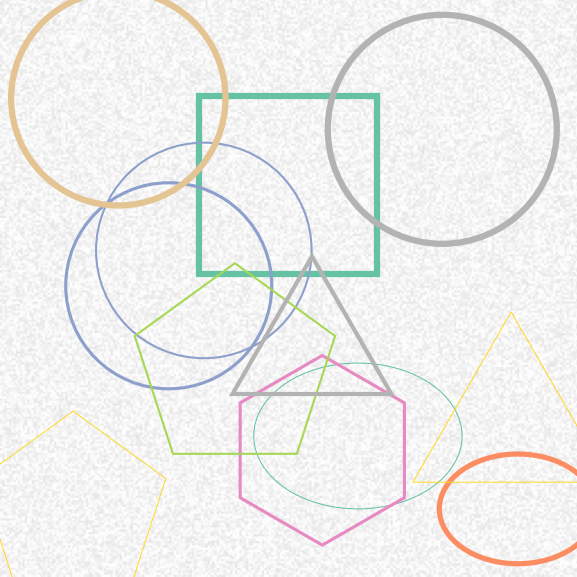[{"shape": "oval", "thickness": 0.5, "radius": 0.9, "center": [0.62, 0.244]}, {"shape": "square", "thickness": 3, "radius": 0.77, "center": [0.499, 0.678]}, {"shape": "oval", "thickness": 2.5, "radius": 0.68, "center": [0.896, 0.118]}, {"shape": "circle", "thickness": 1, "radius": 0.93, "center": [0.353, 0.565]}, {"shape": "circle", "thickness": 1.5, "radius": 0.89, "center": [0.292, 0.504]}, {"shape": "hexagon", "thickness": 1.5, "radius": 0.82, "center": [0.558, 0.219]}, {"shape": "pentagon", "thickness": 1, "radius": 0.91, "center": [0.407, 0.361]}, {"shape": "pentagon", "thickness": 0.5, "radius": 0.84, "center": [0.126, 0.118]}, {"shape": "triangle", "thickness": 0.5, "radius": 0.98, "center": [0.885, 0.262]}, {"shape": "circle", "thickness": 3, "radius": 0.93, "center": [0.205, 0.829]}, {"shape": "circle", "thickness": 3, "radius": 0.99, "center": [0.766, 0.775]}, {"shape": "triangle", "thickness": 2, "radius": 0.79, "center": [0.54, 0.396]}]